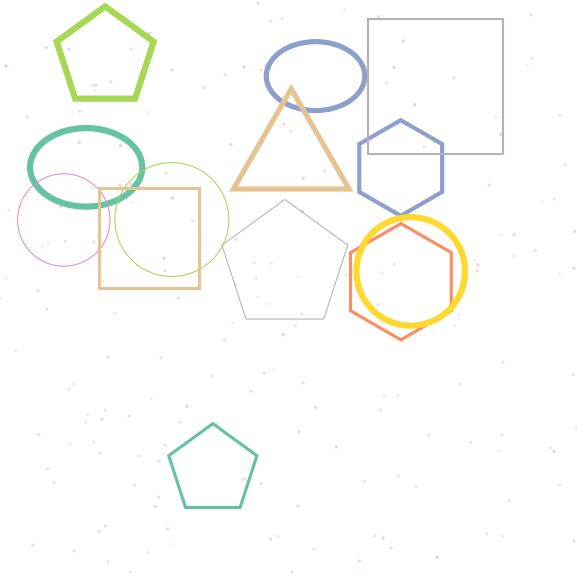[{"shape": "pentagon", "thickness": 1.5, "radius": 0.4, "center": [0.369, 0.185]}, {"shape": "oval", "thickness": 3, "radius": 0.49, "center": [0.149, 0.709]}, {"shape": "hexagon", "thickness": 1.5, "radius": 0.5, "center": [0.694, 0.511]}, {"shape": "oval", "thickness": 2.5, "radius": 0.43, "center": [0.546, 0.867]}, {"shape": "hexagon", "thickness": 2, "radius": 0.41, "center": [0.694, 0.708]}, {"shape": "circle", "thickness": 0.5, "radius": 0.4, "center": [0.11, 0.618]}, {"shape": "circle", "thickness": 0.5, "radius": 0.49, "center": [0.298, 0.619]}, {"shape": "pentagon", "thickness": 3, "radius": 0.44, "center": [0.182, 0.9]}, {"shape": "circle", "thickness": 3, "radius": 0.47, "center": [0.711, 0.529]}, {"shape": "triangle", "thickness": 2.5, "radius": 0.58, "center": [0.504, 0.73]}, {"shape": "square", "thickness": 1.5, "radius": 0.43, "center": [0.258, 0.587]}, {"shape": "pentagon", "thickness": 0.5, "radius": 0.57, "center": [0.493, 0.539]}, {"shape": "square", "thickness": 1, "radius": 0.59, "center": [0.754, 0.85]}]